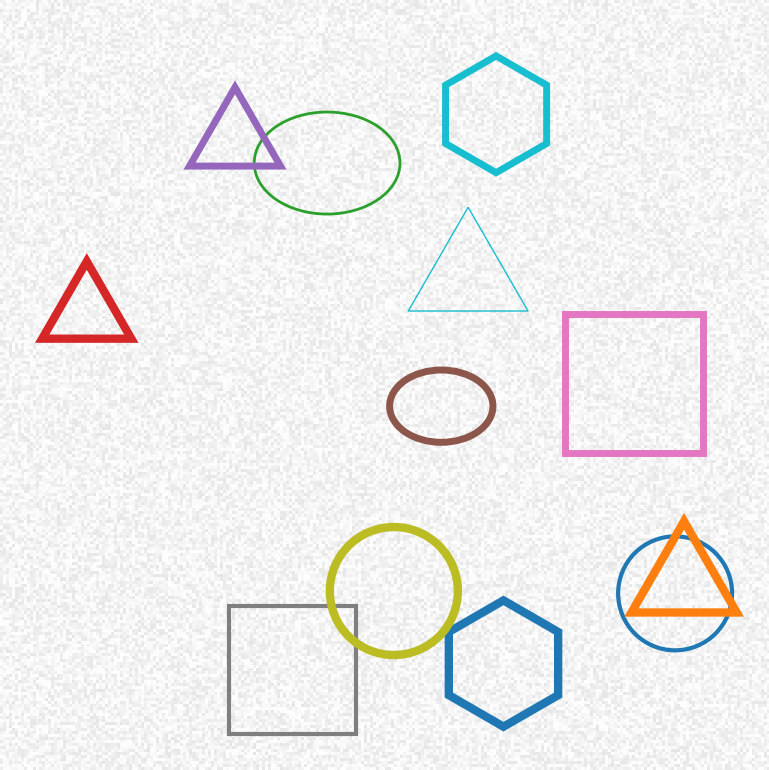[{"shape": "circle", "thickness": 1.5, "radius": 0.37, "center": [0.877, 0.229]}, {"shape": "hexagon", "thickness": 3, "radius": 0.41, "center": [0.654, 0.138]}, {"shape": "triangle", "thickness": 3, "radius": 0.39, "center": [0.888, 0.244]}, {"shape": "oval", "thickness": 1, "radius": 0.47, "center": [0.425, 0.788]}, {"shape": "triangle", "thickness": 3, "radius": 0.33, "center": [0.113, 0.594]}, {"shape": "triangle", "thickness": 2.5, "radius": 0.34, "center": [0.305, 0.818]}, {"shape": "oval", "thickness": 2.5, "radius": 0.34, "center": [0.573, 0.473]}, {"shape": "square", "thickness": 2.5, "radius": 0.45, "center": [0.824, 0.502]}, {"shape": "square", "thickness": 1.5, "radius": 0.41, "center": [0.38, 0.13]}, {"shape": "circle", "thickness": 3, "radius": 0.42, "center": [0.511, 0.232]}, {"shape": "triangle", "thickness": 0.5, "radius": 0.45, "center": [0.608, 0.641]}, {"shape": "hexagon", "thickness": 2.5, "radius": 0.38, "center": [0.644, 0.852]}]